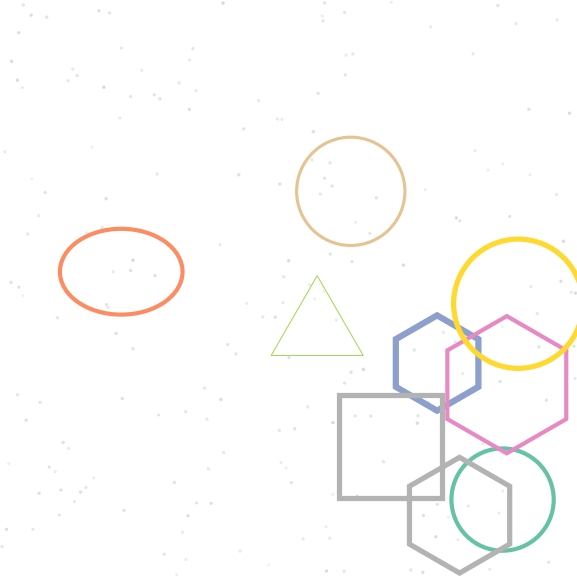[{"shape": "circle", "thickness": 2, "radius": 0.44, "center": [0.87, 0.134]}, {"shape": "oval", "thickness": 2, "radius": 0.53, "center": [0.21, 0.529]}, {"shape": "hexagon", "thickness": 3, "radius": 0.41, "center": [0.757, 0.371]}, {"shape": "hexagon", "thickness": 2, "radius": 0.59, "center": [0.878, 0.333]}, {"shape": "triangle", "thickness": 0.5, "radius": 0.46, "center": [0.549, 0.43]}, {"shape": "circle", "thickness": 2.5, "radius": 0.56, "center": [0.897, 0.473]}, {"shape": "circle", "thickness": 1.5, "radius": 0.47, "center": [0.607, 0.668]}, {"shape": "hexagon", "thickness": 2.5, "radius": 0.5, "center": [0.796, 0.107]}, {"shape": "square", "thickness": 2.5, "radius": 0.45, "center": [0.676, 0.225]}]